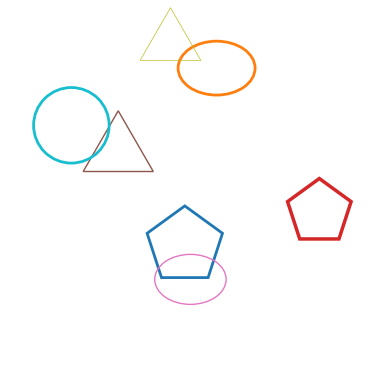[{"shape": "pentagon", "thickness": 2, "radius": 0.51, "center": [0.48, 0.362]}, {"shape": "oval", "thickness": 2, "radius": 0.5, "center": [0.563, 0.823]}, {"shape": "pentagon", "thickness": 2.5, "radius": 0.43, "center": [0.829, 0.45]}, {"shape": "triangle", "thickness": 1, "radius": 0.53, "center": [0.307, 0.607]}, {"shape": "oval", "thickness": 1, "radius": 0.46, "center": [0.495, 0.274]}, {"shape": "triangle", "thickness": 0.5, "radius": 0.46, "center": [0.443, 0.889]}, {"shape": "circle", "thickness": 2, "radius": 0.49, "center": [0.185, 0.675]}]